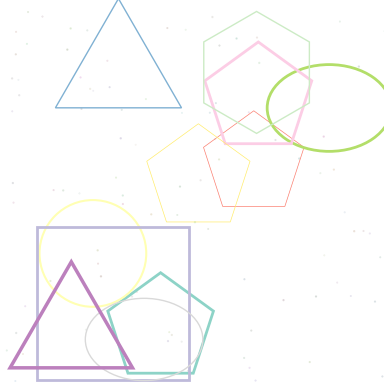[{"shape": "pentagon", "thickness": 2, "radius": 0.72, "center": [0.417, 0.147]}, {"shape": "circle", "thickness": 1.5, "radius": 0.69, "center": [0.241, 0.342]}, {"shape": "square", "thickness": 2, "radius": 0.99, "center": [0.293, 0.212]}, {"shape": "pentagon", "thickness": 0.5, "radius": 0.69, "center": [0.659, 0.575]}, {"shape": "triangle", "thickness": 1, "radius": 0.95, "center": [0.308, 0.814]}, {"shape": "oval", "thickness": 2, "radius": 0.81, "center": [0.855, 0.72]}, {"shape": "pentagon", "thickness": 2, "radius": 0.73, "center": [0.671, 0.745]}, {"shape": "oval", "thickness": 1, "radius": 0.76, "center": [0.374, 0.118]}, {"shape": "triangle", "thickness": 2.5, "radius": 0.92, "center": [0.185, 0.136]}, {"shape": "hexagon", "thickness": 1, "radius": 0.79, "center": [0.666, 0.812]}, {"shape": "pentagon", "thickness": 0.5, "radius": 0.7, "center": [0.515, 0.538]}]